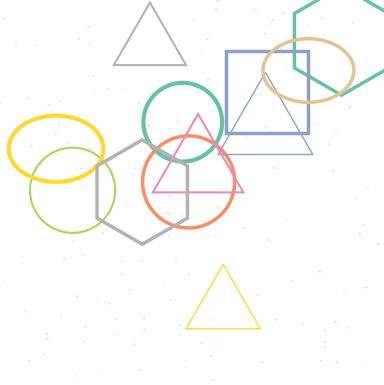[{"shape": "circle", "thickness": 3, "radius": 0.51, "center": [0.475, 0.683]}, {"shape": "hexagon", "thickness": 2.5, "radius": 0.71, "center": [0.887, 0.894]}, {"shape": "circle", "thickness": 2.5, "radius": 0.6, "center": [0.49, 0.527]}, {"shape": "square", "thickness": 2.5, "radius": 0.53, "center": [0.694, 0.76]}, {"shape": "triangle", "thickness": 1, "radius": 0.71, "center": [0.689, 0.67]}, {"shape": "triangle", "thickness": 1.5, "radius": 0.68, "center": [0.515, 0.568]}, {"shape": "circle", "thickness": 1.5, "radius": 0.55, "center": [0.189, 0.506]}, {"shape": "oval", "thickness": 3, "radius": 0.62, "center": [0.146, 0.614]}, {"shape": "triangle", "thickness": 1, "radius": 0.56, "center": [0.58, 0.202]}, {"shape": "oval", "thickness": 2.5, "radius": 0.59, "center": [0.801, 0.817]}, {"shape": "triangle", "thickness": 1.5, "radius": 0.54, "center": [0.389, 0.885]}, {"shape": "hexagon", "thickness": 2.5, "radius": 0.68, "center": [0.369, 0.501]}]